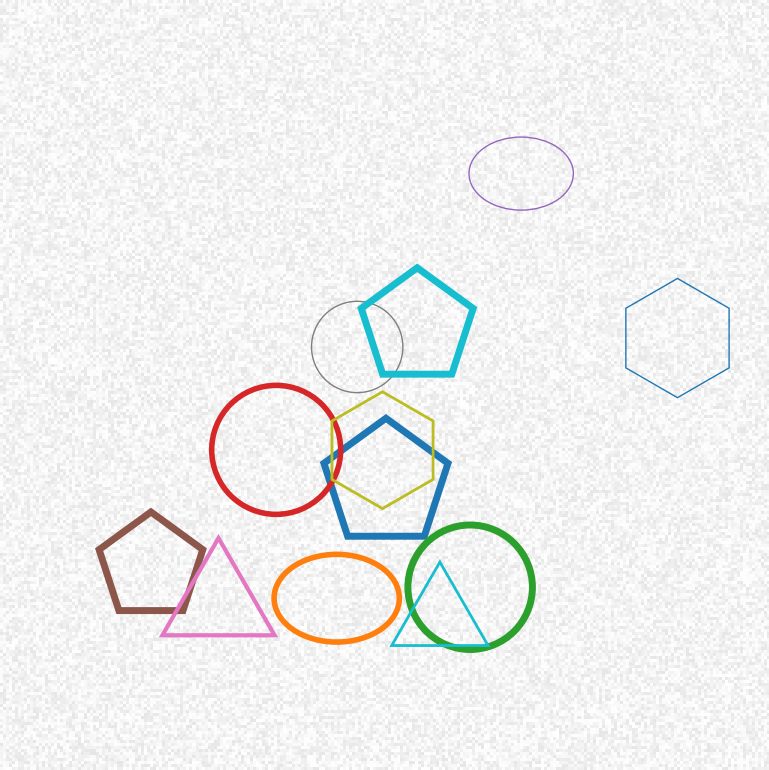[{"shape": "pentagon", "thickness": 2.5, "radius": 0.42, "center": [0.501, 0.372]}, {"shape": "hexagon", "thickness": 0.5, "radius": 0.39, "center": [0.88, 0.561]}, {"shape": "oval", "thickness": 2, "radius": 0.41, "center": [0.437, 0.223]}, {"shape": "circle", "thickness": 2.5, "radius": 0.4, "center": [0.611, 0.237]}, {"shape": "circle", "thickness": 2, "radius": 0.42, "center": [0.359, 0.416]}, {"shape": "oval", "thickness": 0.5, "radius": 0.34, "center": [0.677, 0.775]}, {"shape": "pentagon", "thickness": 2.5, "radius": 0.35, "center": [0.196, 0.264]}, {"shape": "triangle", "thickness": 1.5, "radius": 0.42, "center": [0.284, 0.217]}, {"shape": "circle", "thickness": 0.5, "radius": 0.3, "center": [0.464, 0.549]}, {"shape": "hexagon", "thickness": 1, "radius": 0.38, "center": [0.497, 0.415]}, {"shape": "pentagon", "thickness": 2.5, "radius": 0.38, "center": [0.542, 0.576]}, {"shape": "triangle", "thickness": 1, "radius": 0.36, "center": [0.571, 0.198]}]